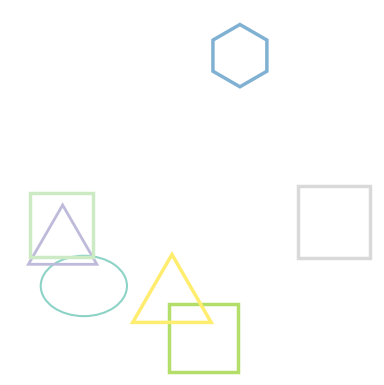[{"shape": "oval", "thickness": 1.5, "radius": 0.56, "center": [0.218, 0.257]}, {"shape": "triangle", "thickness": 2, "radius": 0.51, "center": [0.163, 0.365]}, {"shape": "hexagon", "thickness": 2.5, "radius": 0.4, "center": [0.623, 0.855]}, {"shape": "square", "thickness": 2.5, "radius": 0.45, "center": [0.529, 0.122]}, {"shape": "square", "thickness": 2.5, "radius": 0.47, "center": [0.866, 0.424]}, {"shape": "square", "thickness": 2.5, "radius": 0.41, "center": [0.16, 0.416]}, {"shape": "triangle", "thickness": 2.5, "radius": 0.59, "center": [0.447, 0.221]}]